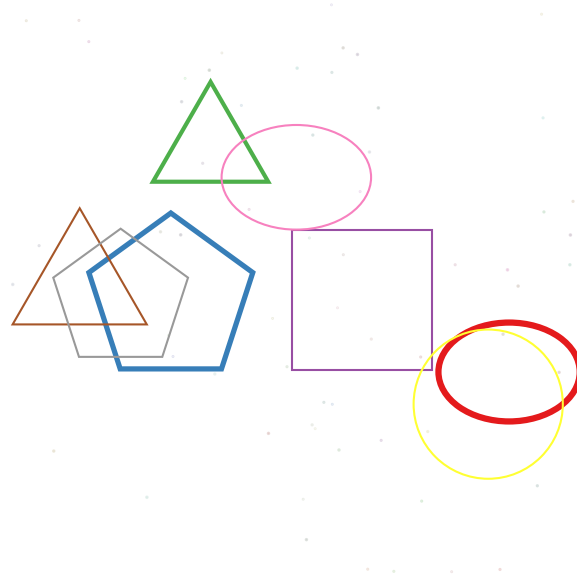[{"shape": "oval", "thickness": 3, "radius": 0.61, "center": [0.882, 0.355]}, {"shape": "pentagon", "thickness": 2.5, "radius": 0.75, "center": [0.296, 0.481]}, {"shape": "triangle", "thickness": 2, "radius": 0.58, "center": [0.365, 0.742]}, {"shape": "square", "thickness": 1, "radius": 0.61, "center": [0.626, 0.48]}, {"shape": "circle", "thickness": 1, "radius": 0.65, "center": [0.845, 0.299]}, {"shape": "triangle", "thickness": 1, "radius": 0.67, "center": [0.138, 0.504]}, {"shape": "oval", "thickness": 1, "radius": 0.65, "center": [0.513, 0.692]}, {"shape": "pentagon", "thickness": 1, "radius": 0.61, "center": [0.209, 0.48]}]